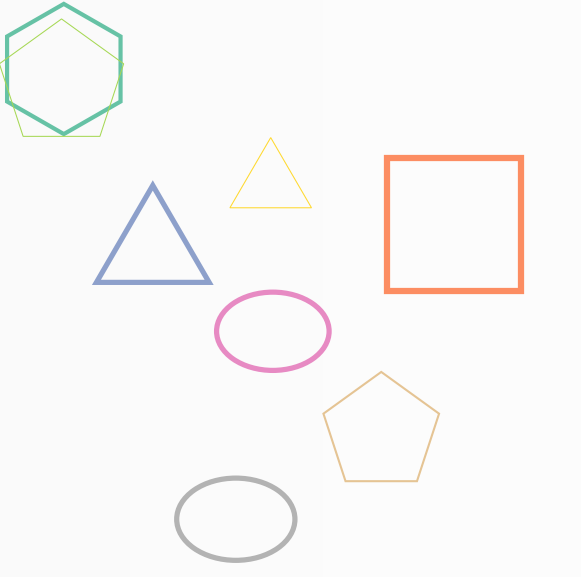[{"shape": "hexagon", "thickness": 2, "radius": 0.56, "center": [0.11, 0.88]}, {"shape": "square", "thickness": 3, "radius": 0.57, "center": [0.781, 0.61]}, {"shape": "triangle", "thickness": 2.5, "radius": 0.56, "center": [0.263, 0.566]}, {"shape": "oval", "thickness": 2.5, "radius": 0.48, "center": [0.469, 0.425]}, {"shape": "pentagon", "thickness": 0.5, "radius": 0.56, "center": [0.106, 0.854]}, {"shape": "triangle", "thickness": 0.5, "radius": 0.41, "center": [0.466, 0.68]}, {"shape": "pentagon", "thickness": 1, "radius": 0.52, "center": [0.656, 0.251]}, {"shape": "oval", "thickness": 2.5, "radius": 0.51, "center": [0.406, 0.1]}]